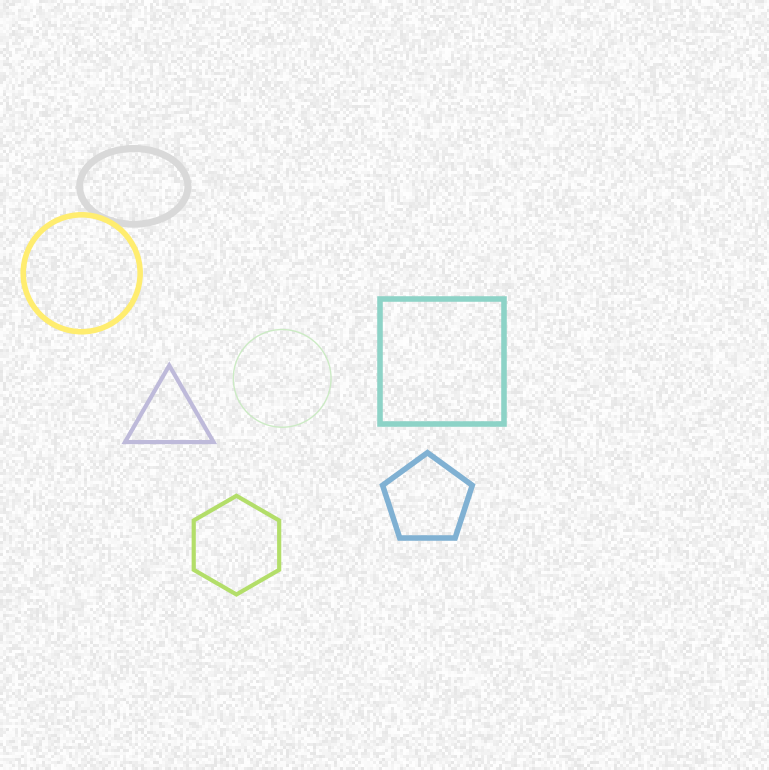[{"shape": "square", "thickness": 2, "radius": 0.41, "center": [0.574, 0.531]}, {"shape": "triangle", "thickness": 1.5, "radius": 0.33, "center": [0.22, 0.459]}, {"shape": "pentagon", "thickness": 2, "radius": 0.31, "center": [0.555, 0.351]}, {"shape": "hexagon", "thickness": 1.5, "radius": 0.32, "center": [0.307, 0.292]}, {"shape": "oval", "thickness": 2.5, "radius": 0.35, "center": [0.174, 0.758]}, {"shape": "circle", "thickness": 0.5, "radius": 0.32, "center": [0.366, 0.509]}, {"shape": "circle", "thickness": 2, "radius": 0.38, "center": [0.106, 0.645]}]